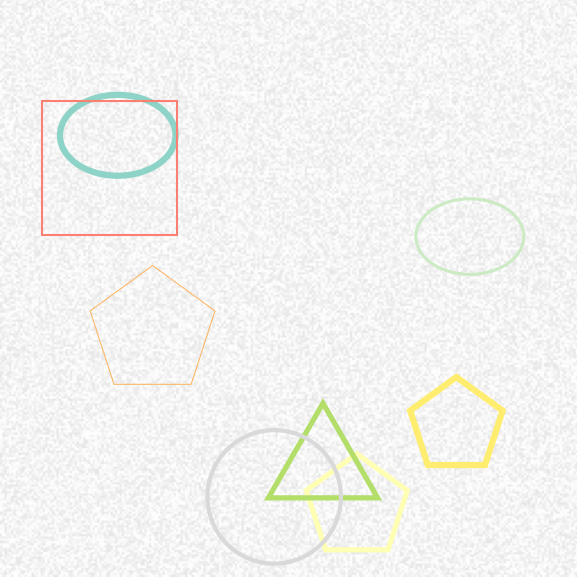[{"shape": "oval", "thickness": 3, "radius": 0.5, "center": [0.204, 0.765]}, {"shape": "pentagon", "thickness": 2.5, "radius": 0.46, "center": [0.618, 0.121]}, {"shape": "square", "thickness": 1, "radius": 0.58, "center": [0.19, 0.708]}, {"shape": "pentagon", "thickness": 0.5, "radius": 0.57, "center": [0.264, 0.426]}, {"shape": "triangle", "thickness": 2.5, "radius": 0.55, "center": [0.559, 0.192]}, {"shape": "circle", "thickness": 2, "radius": 0.58, "center": [0.475, 0.139]}, {"shape": "oval", "thickness": 1.5, "radius": 0.47, "center": [0.814, 0.589]}, {"shape": "pentagon", "thickness": 3, "radius": 0.42, "center": [0.79, 0.262]}]